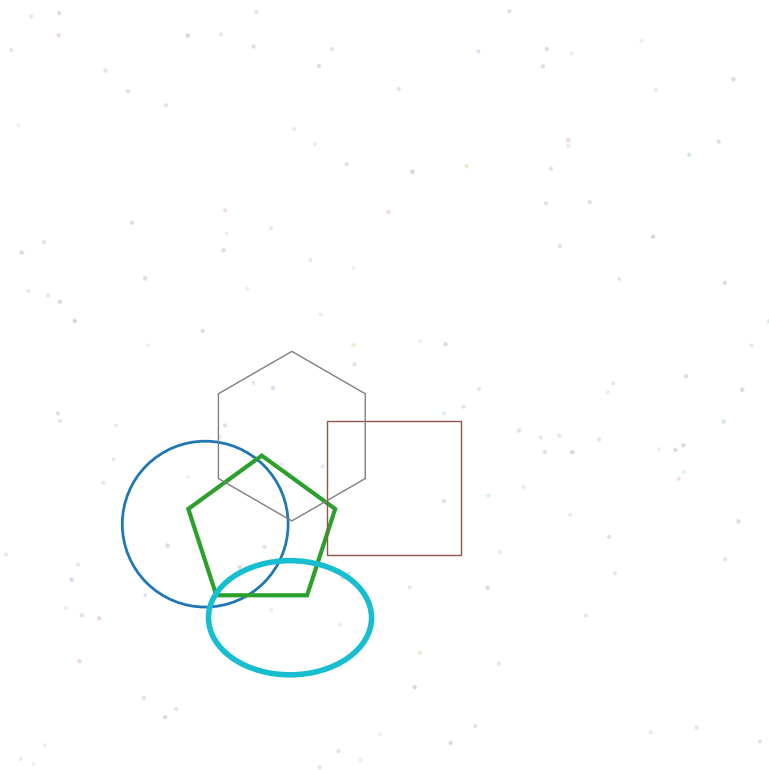[{"shape": "circle", "thickness": 1, "radius": 0.54, "center": [0.266, 0.319]}, {"shape": "pentagon", "thickness": 1.5, "radius": 0.5, "center": [0.34, 0.308]}, {"shape": "square", "thickness": 0.5, "radius": 0.44, "center": [0.511, 0.366]}, {"shape": "hexagon", "thickness": 0.5, "radius": 0.55, "center": [0.379, 0.434]}, {"shape": "oval", "thickness": 2, "radius": 0.53, "center": [0.377, 0.198]}]